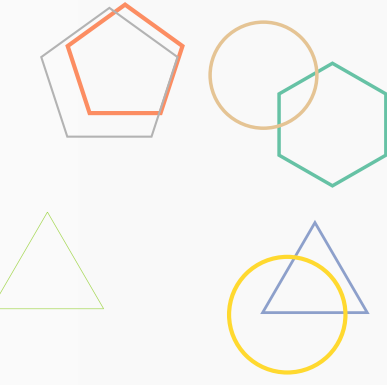[{"shape": "hexagon", "thickness": 2.5, "radius": 0.8, "center": [0.858, 0.676]}, {"shape": "pentagon", "thickness": 3, "radius": 0.78, "center": [0.323, 0.832]}, {"shape": "triangle", "thickness": 2, "radius": 0.78, "center": [0.813, 0.266]}, {"shape": "triangle", "thickness": 0.5, "radius": 0.84, "center": [0.122, 0.282]}, {"shape": "circle", "thickness": 3, "radius": 0.75, "center": [0.741, 0.183]}, {"shape": "circle", "thickness": 2.5, "radius": 0.69, "center": [0.68, 0.805]}, {"shape": "pentagon", "thickness": 1.5, "radius": 0.92, "center": [0.282, 0.795]}]